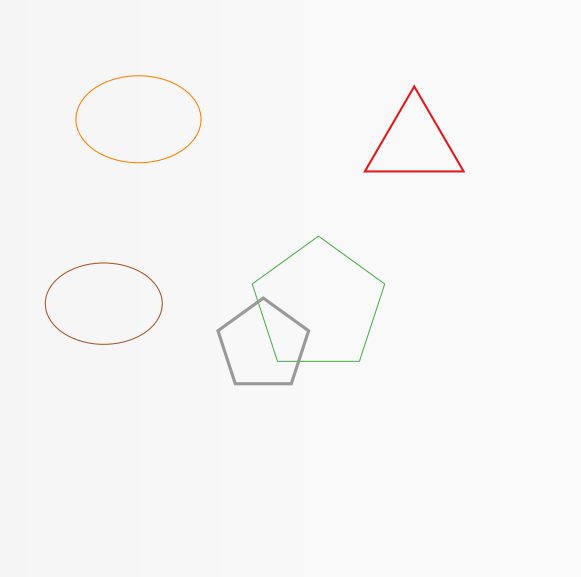[{"shape": "triangle", "thickness": 1, "radius": 0.49, "center": [0.713, 0.751]}, {"shape": "pentagon", "thickness": 0.5, "radius": 0.6, "center": [0.548, 0.47]}, {"shape": "oval", "thickness": 0.5, "radius": 0.54, "center": [0.238, 0.793]}, {"shape": "oval", "thickness": 0.5, "radius": 0.5, "center": [0.179, 0.473]}, {"shape": "pentagon", "thickness": 1.5, "radius": 0.41, "center": [0.453, 0.401]}]